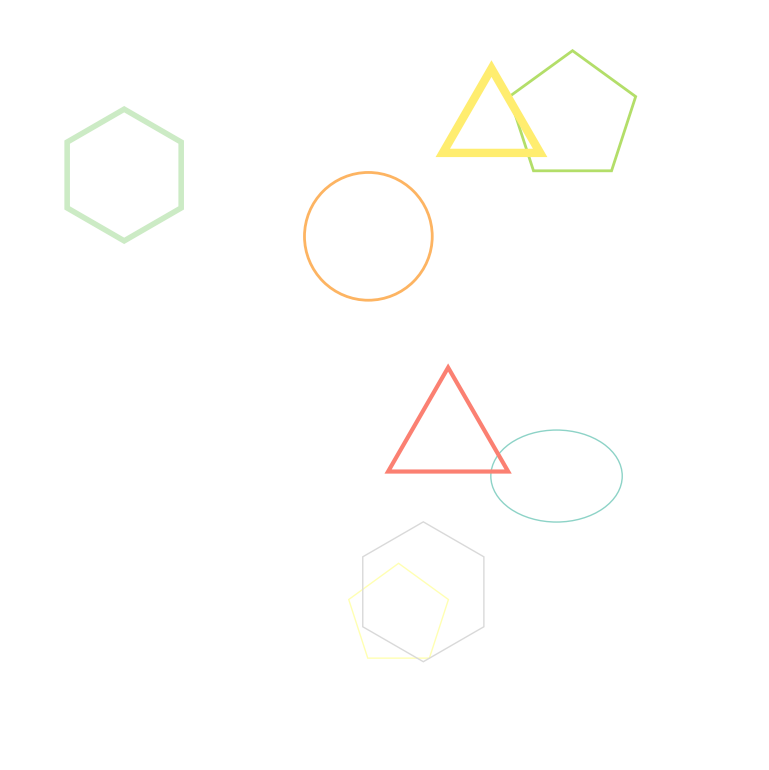[{"shape": "oval", "thickness": 0.5, "radius": 0.43, "center": [0.723, 0.382]}, {"shape": "pentagon", "thickness": 0.5, "radius": 0.34, "center": [0.518, 0.2]}, {"shape": "triangle", "thickness": 1.5, "radius": 0.45, "center": [0.582, 0.433]}, {"shape": "circle", "thickness": 1, "radius": 0.41, "center": [0.478, 0.693]}, {"shape": "pentagon", "thickness": 1, "radius": 0.43, "center": [0.744, 0.848]}, {"shape": "hexagon", "thickness": 0.5, "radius": 0.45, "center": [0.55, 0.231]}, {"shape": "hexagon", "thickness": 2, "radius": 0.43, "center": [0.161, 0.773]}, {"shape": "triangle", "thickness": 3, "radius": 0.37, "center": [0.638, 0.838]}]